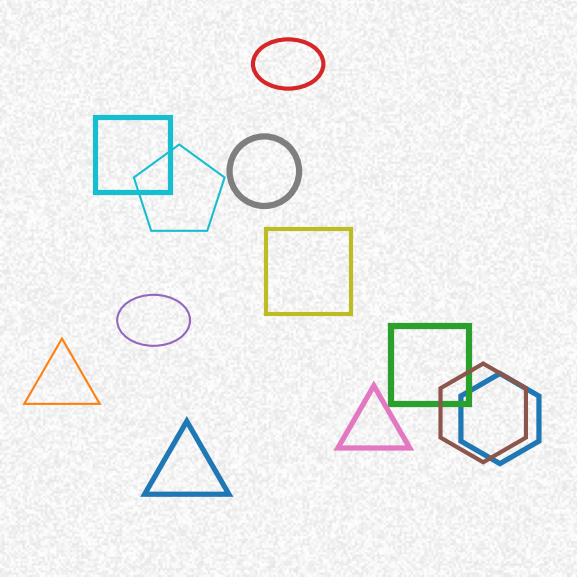[{"shape": "triangle", "thickness": 2.5, "radius": 0.42, "center": [0.323, 0.185]}, {"shape": "hexagon", "thickness": 2.5, "radius": 0.39, "center": [0.866, 0.274]}, {"shape": "triangle", "thickness": 1, "radius": 0.38, "center": [0.107, 0.338]}, {"shape": "square", "thickness": 3, "radius": 0.34, "center": [0.744, 0.367]}, {"shape": "oval", "thickness": 2, "radius": 0.3, "center": [0.499, 0.888]}, {"shape": "oval", "thickness": 1, "radius": 0.32, "center": [0.266, 0.444]}, {"shape": "hexagon", "thickness": 2, "radius": 0.43, "center": [0.837, 0.284]}, {"shape": "triangle", "thickness": 2.5, "radius": 0.36, "center": [0.647, 0.259]}, {"shape": "circle", "thickness": 3, "radius": 0.3, "center": [0.458, 0.703]}, {"shape": "square", "thickness": 2, "radius": 0.37, "center": [0.535, 0.529]}, {"shape": "pentagon", "thickness": 1, "radius": 0.41, "center": [0.31, 0.666]}, {"shape": "square", "thickness": 2.5, "radius": 0.33, "center": [0.23, 0.732]}]